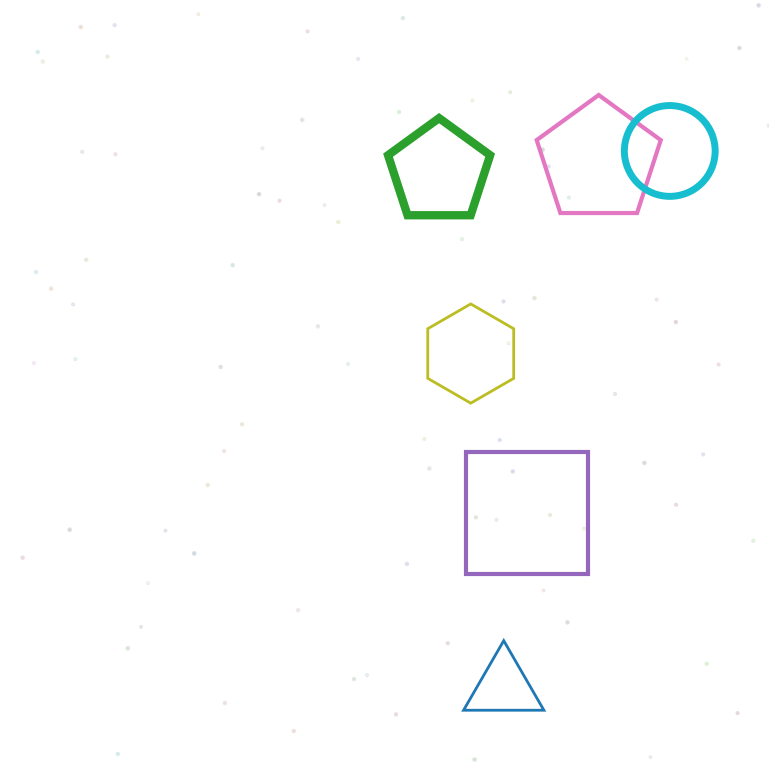[{"shape": "triangle", "thickness": 1, "radius": 0.3, "center": [0.654, 0.108]}, {"shape": "pentagon", "thickness": 3, "radius": 0.35, "center": [0.57, 0.777]}, {"shape": "square", "thickness": 1.5, "radius": 0.4, "center": [0.685, 0.334]}, {"shape": "pentagon", "thickness": 1.5, "radius": 0.42, "center": [0.778, 0.792]}, {"shape": "hexagon", "thickness": 1, "radius": 0.32, "center": [0.611, 0.541]}, {"shape": "circle", "thickness": 2.5, "radius": 0.29, "center": [0.87, 0.804]}]